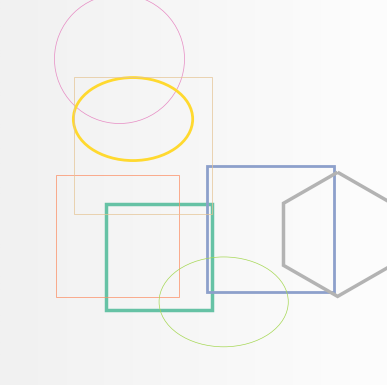[{"shape": "square", "thickness": 2.5, "radius": 0.69, "center": [0.41, 0.332]}, {"shape": "square", "thickness": 0.5, "radius": 0.79, "center": [0.303, 0.387]}, {"shape": "square", "thickness": 2, "radius": 0.82, "center": [0.697, 0.404]}, {"shape": "circle", "thickness": 0.5, "radius": 0.84, "center": [0.308, 0.847]}, {"shape": "oval", "thickness": 0.5, "radius": 0.83, "center": [0.577, 0.216]}, {"shape": "oval", "thickness": 2, "radius": 0.77, "center": [0.343, 0.691]}, {"shape": "square", "thickness": 0.5, "radius": 0.89, "center": [0.368, 0.621]}, {"shape": "hexagon", "thickness": 2.5, "radius": 0.81, "center": [0.871, 0.391]}]